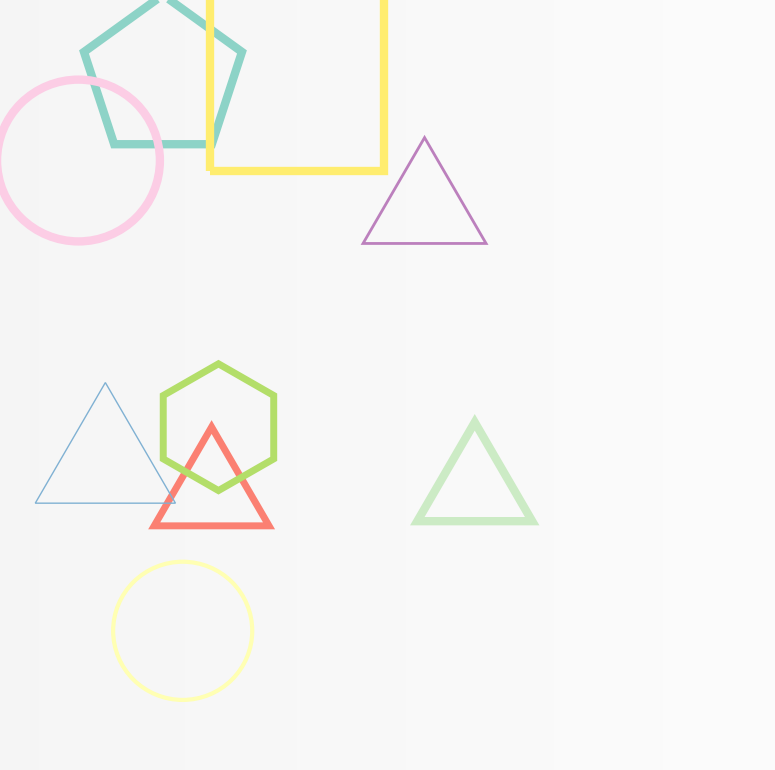[{"shape": "pentagon", "thickness": 3, "radius": 0.54, "center": [0.21, 0.899]}, {"shape": "circle", "thickness": 1.5, "radius": 0.45, "center": [0.236, 0.181]}, {"shape": "triangle", "thickness": 2.5, "radius": 0.43, "center": [0.273, 0.36]}, {"shape": "triangle", "thickness": 0.5, "radius": 0.52, "center": [0.136, 0.399]}, {"shape": "hexagon", "thickness": 2.5, "radius": 0.41, "center": [0.282, 0.445]}, {"shape": "circle", "thickness": 3, "radius": 0.53, "center": [0.101, 0.792]}, {"shape": "triangle", "thickness": 1, "radius": 0.46, "center": [0.548, 0.73]}, {"shape": "triangle", "thickness": 3, "radius": 0.43, "center": [0.613, 0.366]}, {"shape": "square", "thickness": 3, "radius": 0.56, "center": [0.383, 0.89]}]